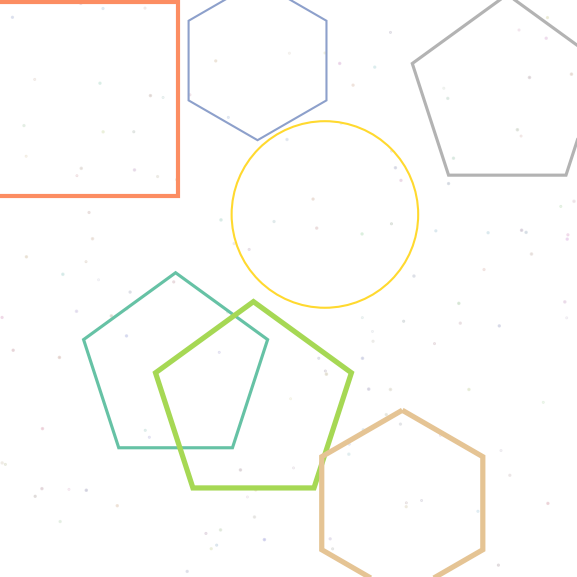[{"shape": "pentagon", "thickness": 1.5, "radius": 0.84, "center": [0.304, 0.359]}, {"shape": "square", "thickness": 2, "radius": 0.84, "center": [0.14, 0.828]}, {"shape": "hexagon", "thickness": 1, "radius": 0.69, "center": [0.446, 0.894]}, {"shape": "pentagon", "thickness": 2.5, "radius": 0.89, "center": [0.439, 0.298]}, {"shape": "circle", "thickness": 1, "radius": 0.81, "center": [0.563, 0.628]}, {"shape": "hexagon", "thickness": 2.5, "radius": 0.81, "center": [0.697, 0.128]}, {"shape": "pentagon", "thickness": 1.5, "radius": 0.86, "center": [0.878, 0.836]}]